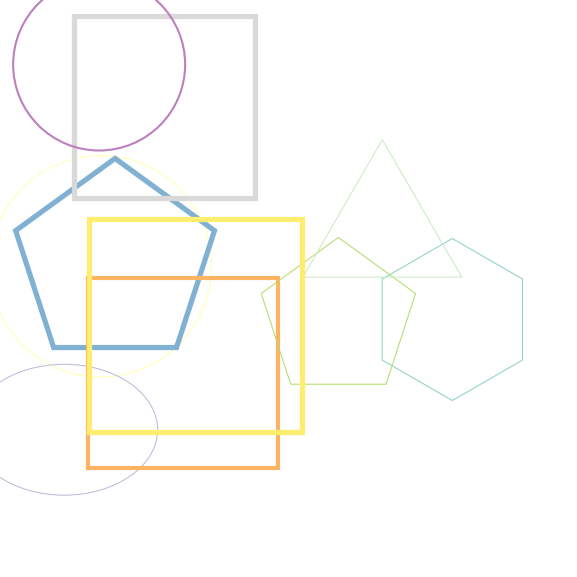[{"shape": "hexagon", "thickness": 0.5, "radius": 0.7, "center": [0.783, 0.446]}, {"shape": "circle", "thickness": 0.5, "radius": 0.96, "center": [0.174, 0.538]}, {"shape": "oval", "thickness": 0.5, "radius": 0.81, "center": [0.111, 0.255]}, {"shape": "pentagon", "thickness": 2.5, "radius": 0.9, "center": [0.199, 0.544]}, {"shape": "square", "thickness": 2, "radius": 0.82, "center": [0.317, 0.353]}, {"shape": "pentagon", "thickness": 0.5, "radius": 0.7, "center": [0.586, 0.447]}, {"shape": "square", "thickness": 2.5, "radius": 0.79, "center": [0.285, 0.814]}, {"shape": "circle", "thickness": 1, "radius": 0.74, "center": [0.172, 0.887]}, {"shape": "triangle", "thickness": 0.5, "radius": 0.79, "center": [0.662, 0.599]}, {"shape": "square", "thickness": 2.5, "radius": 0.92, "center": [0.338, 0.436]}]